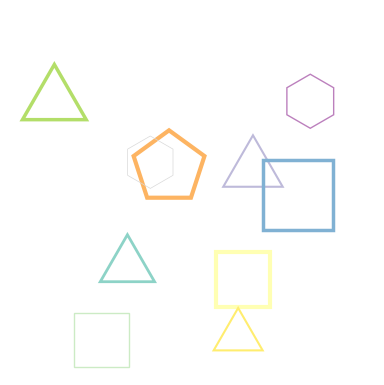[{"shape": "triangle", "thickness": 2, "radius": 0.41, "center": [0.331, 0.309]}, {"shape": "square", "thickness": 3, "radius": 0.35, "center": [0.632, 0.274]}, {"shape": "triangle", "thickness": 1.5, "radius": 0.45, "center": [0.657, 0.559]}, {"shape": "square", "thickness": 2.5, "radius": 0.46, "center": [0.774, 0.493]}, {"shape": "pentagon", "thickness": 3, "radius": 0.48, "center": [0.439, 0.565]}, {"shape": "triangle", "thickness": 2.5, "radius": 0.48, "center": [0.141, 0.737]}, {"shape": "hexagon", "thickness": 0.5, "radius": 0.34, "center": [0.39, 0.579]}, {"shape": "hexagon", "thickness": 1, "radius": 0.35, "center": [0.806, 0.737]}, {"shape": "square", "thickness": 1, "radius": 0.35, "center": [0.263, 0.118]}, {"shape": "triangle", "thickness": 1.5, "radius": 0.37, "center": [0.619, 0.127]}]